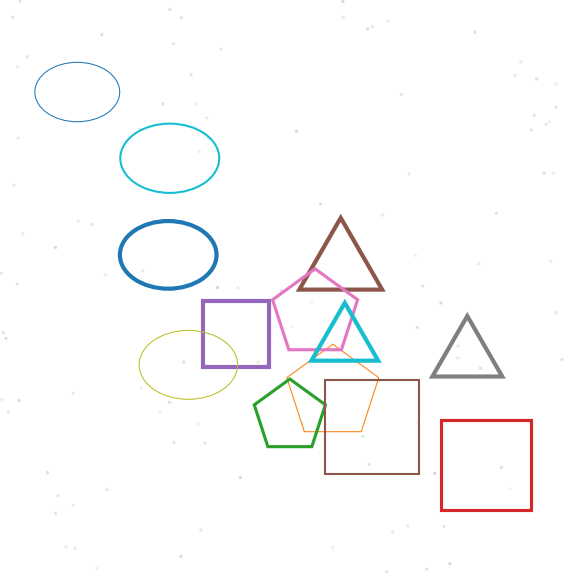[{"shape": "oval", "thickness": 2, "radius": 0.42, "center": [0.291, 0.558]}, {"shape": "oval", "thickness": 0.5, "radius": 0.37, "center": [0.134, 0.84]}, {"shape": "pentagon", "thickness": 0.5, "radius": 0.42, "center": [0.576, 0.319]}, {"shape": "pentagon", "thickness": 1.5, "radius": 0.32, "center": [0.502, 0.278]}, {"shape": "square", "thickness": 1.5, "radius": 0.39, "center": [0.842, 0.194]}, {"shape": "square", "thickness": 2, "radius": 0.29, "center": [0.408, 0.421]}, {"shape": "triangle", "thickness": 2, "radius": 0.41, "center": [0.59, 0.539]}, {"shape": "square", "thickness": 1, "radius": 0.41, "center": [0.643, 0.26]}, {"shape": "pentagon", "thickness": 1.5, "radius": 0.39, "center": [0.546, 0.456]}, {"shape": "triangle", "thickness": 2, "radius": 0.35, "center": [0.809, 0.382]}, {"shape": "oval", "thickness": 0.5, "radius": 0.43, "center": [0.326, 0.367]}, {"shape": "oval", "thickness": 1, "radius": 0.43, "center": [0.294, 0.725]}, {"shape": "triangle", "thickness": 2, "radius": 0.33, "center": [0.597, 0.408]}]